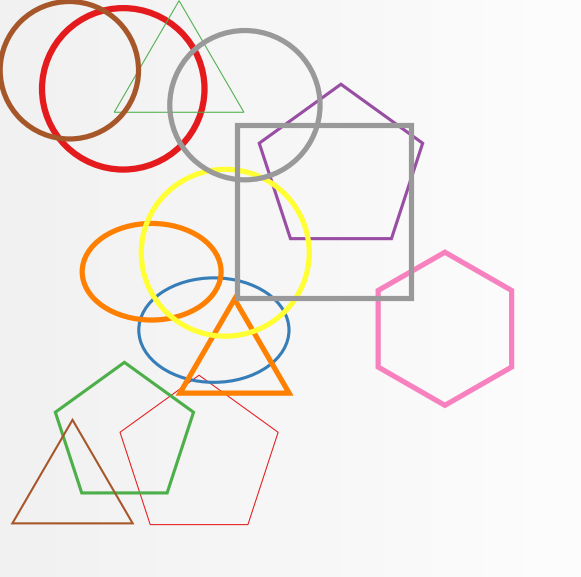[{"shape": "circle", "thickness": 3, "radius": 0.7, "center": [0.212, 0.845]}, {"shape": "pentagon", "thickness": 0.5, "radius": 0.71, "center": [0.342, 0.206]}, {"shape": "oval", "thickness": 1.5, "radius": 0.65, "center": [0.368, 0.428]}, {"shape": "triangle", "thickness": 0.5, "radius": 0.64, "center": [0.308, 0.869]}, {"shape": "pentagon", "thickness": 1.5, "radius": 0.62, "center": [0.214, 0.247]}, {"shape": "pentagon", "thickness": 1.5, "radius": 0.74, "center": [0.587, 0.705]}, {"shape": "oval", "thickness": 2.5, "radius": 0.6, "center": [0.261, 0.529]}, {"shape": "triangle", "thickness": 2.5, "radius": 0.54, "center": [0.403, 0.373]}, {"shape": "circle", "thickness": 2.5, "radius": 0.72, "center": [0.388, 0.561]}, {"shape": "circle", "thickness": 2.5, "radius": 0.6, "center": [0.119, 0.878]}, {"shape": "triangle", "thickness": 1, "radius": 0.6, "center": [0.125, 0.153]}, {"shape": "hexagon", "thickness": 2.5, "radius": 0.66, "center": [0.765, 0.43]}, {"shape": "square", "thickness": 2.5, "radius": 0.75, "center": [0.557, 0.633]}, {"shape": "circle", "thickness": 2.5, "radius": 0.65, "center": [0.421, 0.817]}]